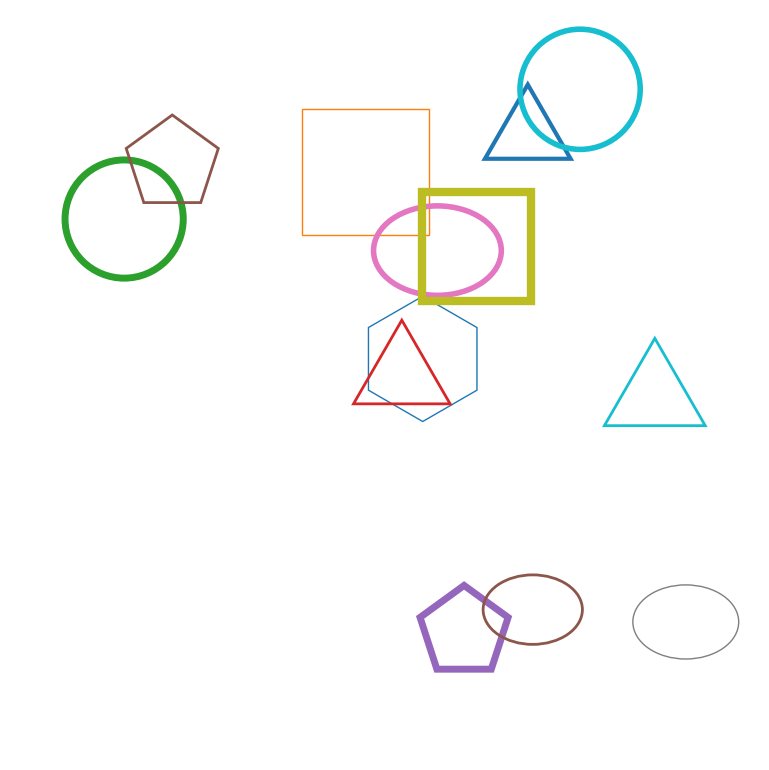[{"shape": "triangle", "thickness": 1.5, "radius": 0.32, "center": [0.685, 0.826]}, {"shape": "hexagon", "thickness": 0.5, "radius": 0.41, "center": [0.549, 0.534]}, {"shape": "square", "thickness": 0.5, "radius": 0.41, "center": [0.475, 0.776]}, {"shape": "circle", "thickness": 2.5, "radius": 0.38, "center": [0.161, 0.716]}, {"shape": "triangle", "thickness": 1, "radius": 0.36, "center": [0.522, 0.512]}, {"shape": "pentagon", "thickness": 2.5, "radius": 0.3, "center": [0.603, 0.18]}, {"shape": "oval", "thickness": 1, "radius": 0.32, "center": [0.692, 0.208]}, {"shape": "pentagon", "thickness": 1, "radius": 0.31, "center": [0.224, 0.788]}, {"shape": "oval", "thickness": 2, "radius": 0.41, "center": [0.568, 0.675]}, {"shape": "oval", "thickness": 0.5, "radius": 0.34, "center": [0.891, 0.192]}, {"shape": "square", "thickness": 3, "radius": 0.35, "center": [0.619, 0.68]}, {"shape": "triangle", "thickness": 1, "radius": 0.38, "center": [0.85, 0.485]}, {"shape": "circle", "thickness": 2, "radius": 0.39, "center": [0.753, 0.884]}]